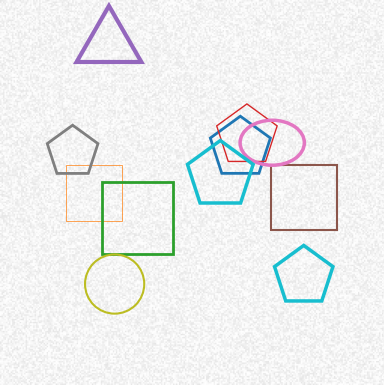[{"shape": "pentagon", "thickness": 2, "radius": 0.41, "center": [0.624, 0.616]}, {"shape": "square", "thickness": 0.5, "radius": 0.36, "center": [0.244, 0.499]}, {"shape": "square", "thickness": 2, "radius": 0.47, "center": [0.357, 0.433]}, {"shape": "pentagon", "thickness": 1, "radius": 0.41, "center": [0.641, 0.647]}, {"shape": "triangle", "thickness": 3, "radius": 0.49, "center": [0.283, 0.888]}, {"shape": "square", "thickness": 1.5, "radius": 0.43, "center": [0.789, 0.487]}, {"shape": "oval", "thickness": 2.5, "radius": 0.42, "center": [0.707, 0.629]}, {"shape": "pentagon", "thickness": 2, "radius": 0.35, "center": [0.189, 0.606]}, {"shape": "circle", "thickness": 1.5, "radius": 0.38, "center": [0.298, 0.262]}, {"shape": "pentagon", "thickness": 2.5, "radius": 0.45, "center": [0.572, 0.545]}, {"shape": "pentagon", "thickness": 2.5, "radius": 0.4, "center": [0.789, 0.283]}]